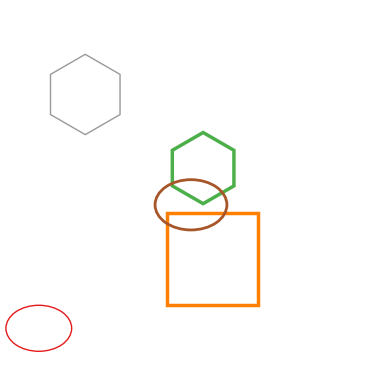[{"shape": "oval", "thickness": 1, "radius": 0.43, "center": [0.101, 0.147]}, {"shape": "hexagon", "thickness": 2.5, "radius": 0.46, "center": [0.528, 0.563]}, {"shape": "square", "thickness": 2.5, "radius": 0.6, "center": [0.552, 0.327]}, {"shape": "oval", "thickness": 2, "radius": 0.47, "center": [0.496, 0.468]}, {"shape": "hexagon", "thickness": 1, "radius": 0.52, "center": [0.221, 0.755]}]